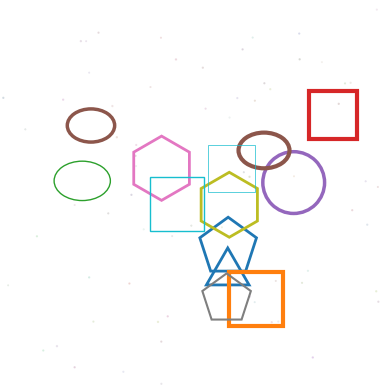[{"shape": "pentagon", "thickness": 2, "radius": 0.39, "center": [0.593, 0.358]}, {"shape": "triangle", "thickness": 2, "radius": 0.32, "center": [0.592, 0.292]}, {"shape": "square", "thickness": 3, "radius": 0.35, "center": [0.665, 0.223]}, {"shape": "oval", "thickness": 1, "radius": 0.37, "center": [0.214, 0.53]}, {"shape": "square", "thickness": 3, "radius": 0.31, "center": [0.865, 0.701]}, {"shape": "circle", "thickness": 2.5, "radius": 0.4, "center": [0.763, 0.526]}, {"shape": "oval", "thickness": 2.5, "radius": 0.31, "center": [0.236, 0.674]}, {"shape": "oval", "thickness": 3, "radius": 0.33, "center": [0.686, 0.609]}, {"shape": "hexagon", "thickness": 2, "radius": 0.42, "center": [0.42, 0.563]}, {"shape": "pentagon", "thickness": 1.5, "radius": 0.33, "center": [0.589, 0.224]}, {"shape": "hexagon", "thickness": 2, "radius": 0.42, "center": [0.596, 0.468]}, {"shape": "square", "thickness": 1, "radius": 0.35, "center": [0.46, 0.469]}, {"shape": "square", "thickness": 0.5, "radius": 0.3, "center": [0.602, 0.562]}]